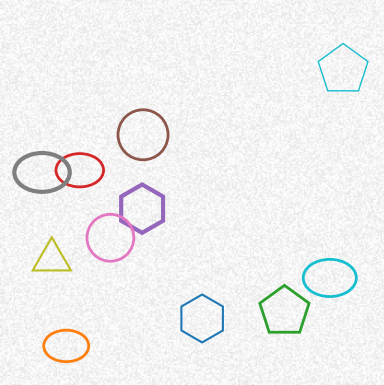[{"shape": "hexagon", "thickness": 1.5, "radius": 0.31, "center": [0.525, 0.173]}, {"shape": "oval", "thickness": 2, "radius": 0.29, "center": [0.172, 0.101]}, {"shape": "pentagon", "thickness": 2, "radius": 0.34, "center": [0.739, 0.192]}, {"shape": "oval", "thickness": 2, "radius": 0.31, "center": [0.207, 0.558]}, {"shape": "hexagon", "thickness": 3, "radius": 0.31, "center": [0.369, 0.458]}, {"shape": "circle", "thickness": 2, "radius": 0.33, "center": [0.372, 0.65]}, {"shape": "circle", "thickness": 2, "radius": 0.3, "center": [0.287, 0.382]}, {"shape": "oval", "thickness": 3, "radius": 0.36, "center": [0.109, 0.552]}, {"shape": "triangle", "thickness": 1.5, "radius": 0.29, "center": [0.135, 0.326]}, {"shape": "oval", "thickness": 2, "radius": 0.34, "center": [0.857, 0.278]}, {"shape": "pentagon", "thickness": 1, "radius": 0.34, "center": [0.891, 0.819]}]